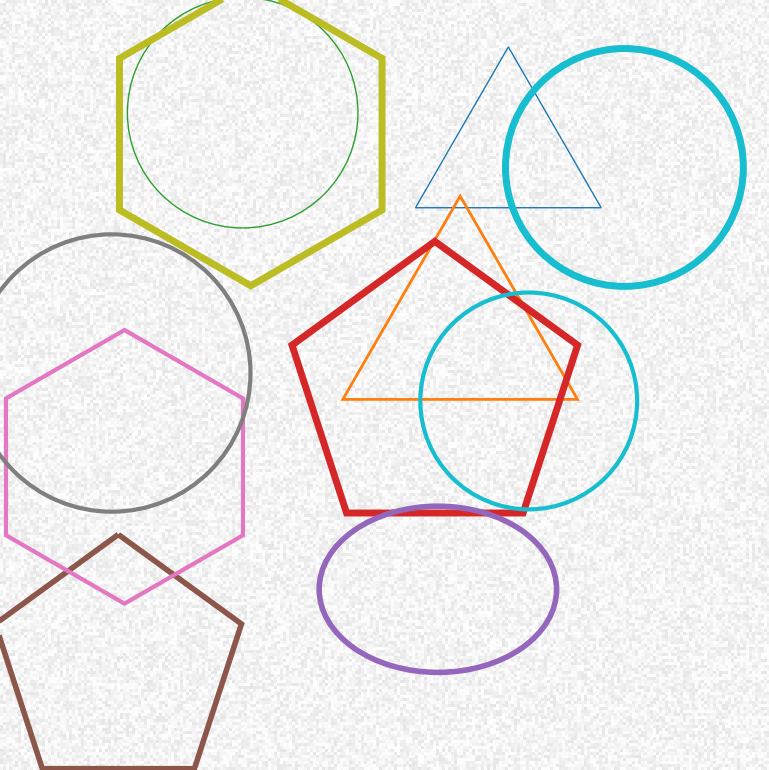[{"shape": "triangle", "thickness": 0.5, "radius": 0.7, "center": [0.66, 0.8]}, {"shape": "triangle", "thickness": 1, "radius": 0.88, "center": [0.598, 0.569]}, {"shape": "circle", "thickness": 0.5, "radius": 0.75, "center": [0.315, 0.854]}, {"shape": "pentagon", "thickness": 2.5, "radius": 0.98, "center": [0.565, 0.492]}, {"shape": "oval", "thickness": 2, "radius": 0.77, "center": [0.569, 0.235]}, {"shape": "pentagon", "thickness": 2, "radius": 0.84, "center": [0.154, 0.138]}, {"shape": "hexagon", "thickness": 1.5, "radius": 0.89, "center": [0.162, 0.394]}, {"shape": "circle", "thickness": 1.5, "radius": 0.9, "center": [0.145, 0.516]}, {"shape": "hexagon", "thickness": 2.5, "radius": 0.98, "center": [0.326, 0.826]}, {"shape": "circle", "thickness": 2.5, "radius": 0.77, "center": [0.811, 0.783]}, {"shape": "circle", "thickness": 1.5, "radius": 0.7, "center": [0.687, 0.479]}]